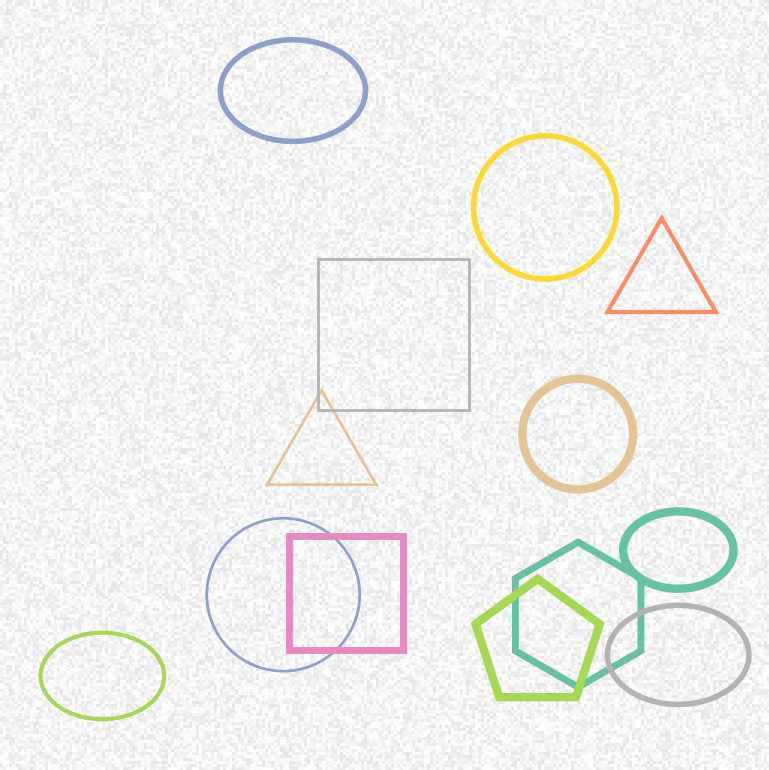[{"shape": "hexagon", "thickness": 2.5, "radius": 0.47, "center": [0.751, 0.202]}, {"shape": "oval", "thickness": 3, "radius": 0.36, "center": [0.881, 0.286]}, {"shape": "triangle", "thickness": 1.5, "radius": 0.41, "center": [0.859, 0.635]}, {"shape": "circle", "thickness": 1, "radius": 0.5, "center": [0.368, 0.228]}, {"shape": "oval", "thickness": 2, "radius": 0.47, "center": [0.38, 0.882]}, {"shape": "square", "thickness": 2.5, "radius": 0.37, "center": [0.449, 0.23]}, {"shape": "oval", "thickness": 1.5, "radius": 0.4, "center": [0.133, 0.122]}, {"shape": "pentagon", "thickness": 3, "radius": 0.42, "center": [0.698, 0.163]}, {"shape": "circle", "thickness": 2, "radius": 0.47, "center": [0.708, 0.731]}, {"shape": "triangle", "thickness": 1, "radius": 0.41, "center": [0.418, 0.411]}, {"shape": "circle", "thickness": 3, "radius": 0.36, "center": [0.75, 0.436]}, {"shape": "square", "thickness": 1, "radius": 0.49, "center": [0.511, 0.565]}, {"shape": "oval", "thickness": 2, "radius": 0.46, "center": [0.881, 0.15]}]